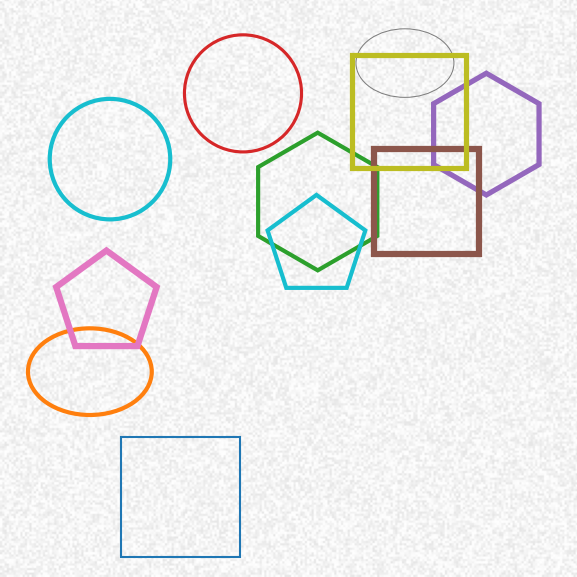[{"shape": "square", "thickness": 1, "radius": 0.52, "center": [0.313, 0.138]}, {"shape": "oval", "thickness": 2, "radius": 0.54, "center": [0.156, 0.356]}, {"shape": "hexagon", "thickness": 2, "radius": 0.6, "center": [0.55, 0.65]}, {"shape": "circle", "thickness": 1.5, "radius": 0.51, "center": [0.421, 0.837]}, {"shape": "hexagon", "thickness": 2.5, "radius": 0.53, "center": [0.842, 0.767]}, {"shape": "square", "thickness": 3, "radius": 0.45, "center": [0.739, 0.65]}, {"shape": "pentagon", "thickness": 3, "radius": 0.46, "center": [0.184, 0.474]}, {"shape": "oval", "thickness": 0.5, "radius": 0.42, "center": [0.701, 0.89]}, {"shape": "square", "thickness": 2.5, "radius": 0.49, "center": [0.708, 0.806]}, {"shape": "pentagon", "thickness": 2, "radius": 0.44, "center": [0.548, 0.573]}, {"shape": "circle", "thickness": 2, "radius": 0.52, "center": [0.19, 0.724]}]